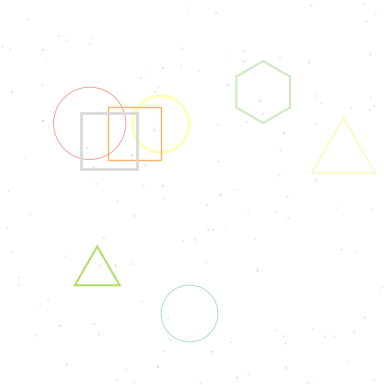[{"shape": "circle", "thickness": 0.5, "radius": 0.37, "center": [0.492, 0.186]}, {"shape": "circle", "thickness": 2, "radius": 0.37, "center": [0.417, 0.678]}, {"shape": "circle", "thickness": 0.5, "radius": 0.47, "center": [0.233, 0.68]}, {"shape": "square", "thickness": 1, "radius": 0.34, "center": [0.349, 0.653]}, {"shape": "triangle", "thickness": 1.5, "radius": 0.34, "center": [0.253, 0.293]}, {"shape": "square", "thickness": 2, "radius": 0.36, "center": [0.283, 0.633]}, {"shape": "hexagon", "thickness": 1.5, "radius": 0.4, "center": [0.684, 0.761]}, {"shape": "triangle", "thickness": 0.5, "radius": 0.48, "center": [0.892, 0.598]}]